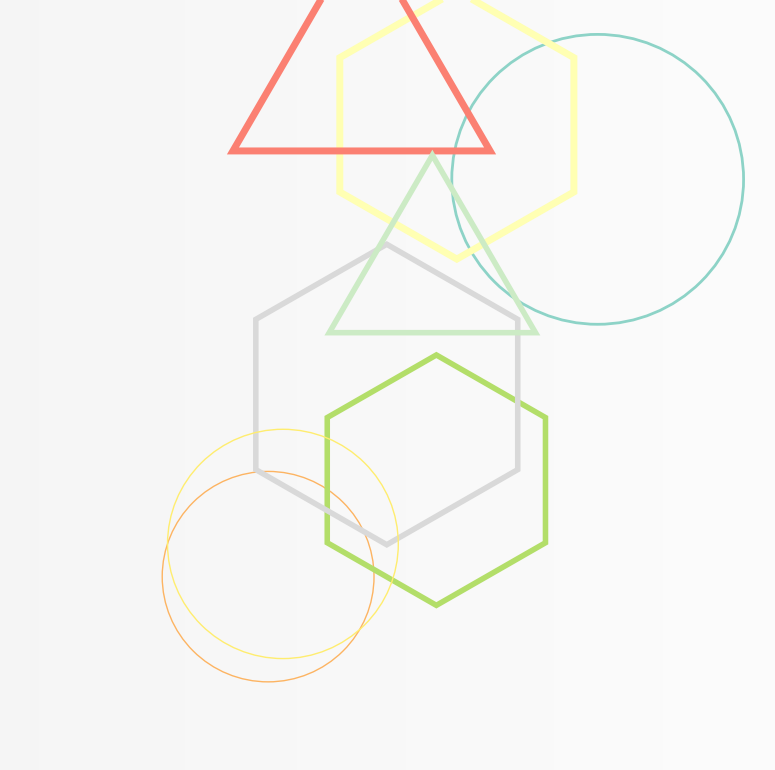[{"shape": "circle", "thickness": 1, "radius": 0.94, "center": [0.771, 0.767]}, {"shape": "hexagon", "thickness": 2.5, "radius": 0.87, "center": [0.589, 0.838]}, {"shape": "triangle", "thickness": 2.5, "radius": 0.96, "center": [0.466, 0.9]}, {"shape": "circle", "thickness": 0.5, "radius": 0.68, "center": [0.346, 0.251]}, {"shape": "hexagon", "thickness": 2, "radius": 0.81, "center": [0.563, 0.376]}, {"shape": "hexagon", "thickness": 2, "radius": 0.98, "center": [0.499, 0.488]}, {"shape": "triangle", "thickness": 2, "radius": 0.77, "center": [0.558, 0.645]}, {"shape": "circle", "thickness": 0.5, "radius": 0.74, "center": [0.365, 0.294]}]